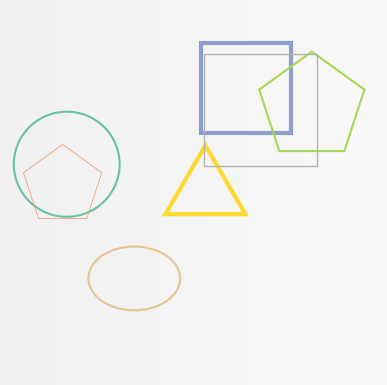[{"shape": "circle", "thickness": 1.5, "radius": 0.68, "center": [0.172, 0.573]}, {"shape": "pentagon", "thickness": 0.5, "radius": 0.53, "center": [0.162, 0.519]}, {"shape": "square", "thickness": 3, "radius": 0.58, "center": [0.634, 0.771]}, {"shape": "pentagon", "thickness": 1.5, "radius": 0.71, "center": [0.805, 0.723]}, {"shape": "triangle", "thickness": 3, "radius": 0.6, "center": [0.53, 0.503]}, {"shape": "oval", "thickness": 1.5, "radius": 0.59, "center": [0.347, 0.277]}, {"shape": "square", "thickness": 1, "radius": 0.73, "center": [0.672, 0.714]}]